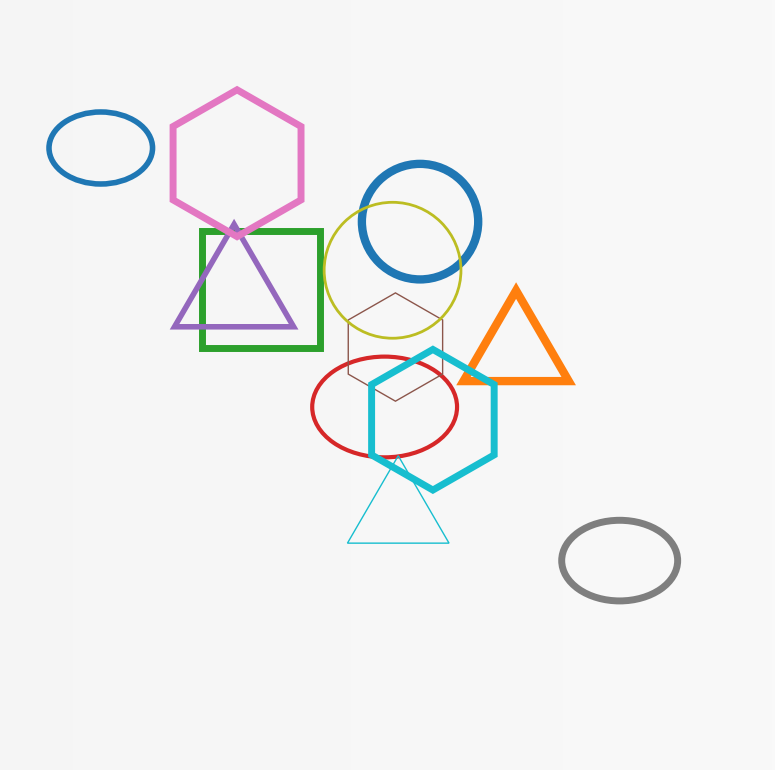[{"shape": "circle", "thickness": 3, "radius": 0.38, "center": [0.542, 0.712]}, {"shape": "oval", "thickness": 2, "radius": 0.33, "center": [0.13, 0.808]}, {"shape": "triangle", "thickness": 3, "radius": 0.39, "center": [0.666, 0.544]}, {"shape": "square", "thickness": 2.5, "radius": 0.38, "center": [0.336, 0.624]}, {"shape": "oval", "thickness": 1.5, "radius": 0.47, "center": [0.496, 0.471]}, {"shape": "triangle", "thickness": 2, "radius": 0.44, "center": [0.302, 0.62]}, {"shape": "hexagon", "thickness": 0.5, "radius": 0.35, "center": [0.51, 0.549]}, {"shape": "hexagon", "thickness": 2.5, "radius": 0.48, "center": [0.306, 0.788]}, {"shape": "oval", "thickness": 2.5, "radius": 0.37, "center": [0.8, 0.272]}, {"shape": "circle", "thickness": 1, "radius": 0.44, "center": [0.507, 0.649]}, {"shape": "hexagon", "thickness": 2.5, "radius": 0.46, "center": [0.559, 0.455]}, {"shape": "triangle", "thickness": 0.5, "radius": 0.38, "center": [0.514, 0.332]}]